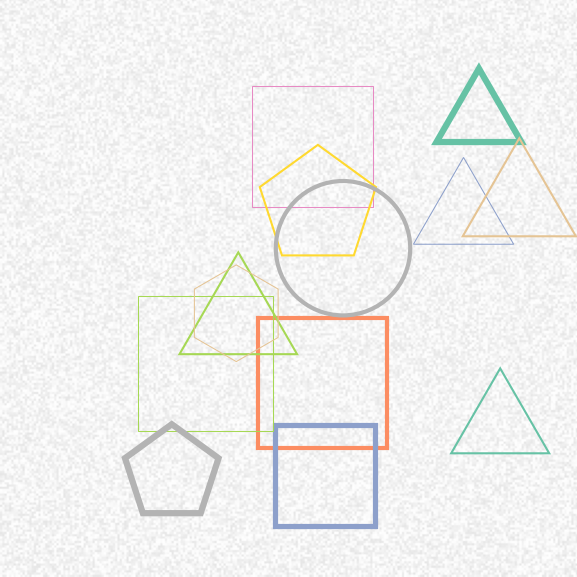[{"shape": "triangle", "thickness": 1, "radius": 0.49, "center": [0.866, 0.263]}, {"shape": "triangle", "thickness": 3, "radius": 0.42, "center": [0.829, 0.796]}, {"shape": "square", "thickness": 2, "radius": 0.56, "center": [0.558, 0.336]}, {"shape": "square", "thickness": 2.5, "radius": 0.43, "center": [0.563, 0.176]}, {"shape": "triangle", "thickness": 0.5, "radius": 0.5, "center": [0.803, 0.626]}, {"shape": "square", "thickness": 0.5, "radius": 0.53, "center": [0.541, 0.746]}, {"shape": "square", "thickness": 0.5, "radius": 0.58, "center": [0.356, 0.369]}, {"shape": "triangle", "thickness": 1, "radius": 0.59, "center": [0.413, 0.445]}, {"shape": "pentagon", "thickness": 1, "radius": 0.53, "center": [0.55, 0.642]}, {"shape": "triangle", "thickness": 1, "radius": 0.57, "center": [0.899, 0.647]}, {"shape": "hexagon", "thickness": 0.5, "radius": 0.42, "center": [0.409, 0.457]}, {"shape": "circle", "thickness": 2, "radius": 0.58, "center": [0.594, 0.569]}, {"shape": "pentagon", "thickness": 3, "radius": 0.43, "center": [0.297, 0.179]}]